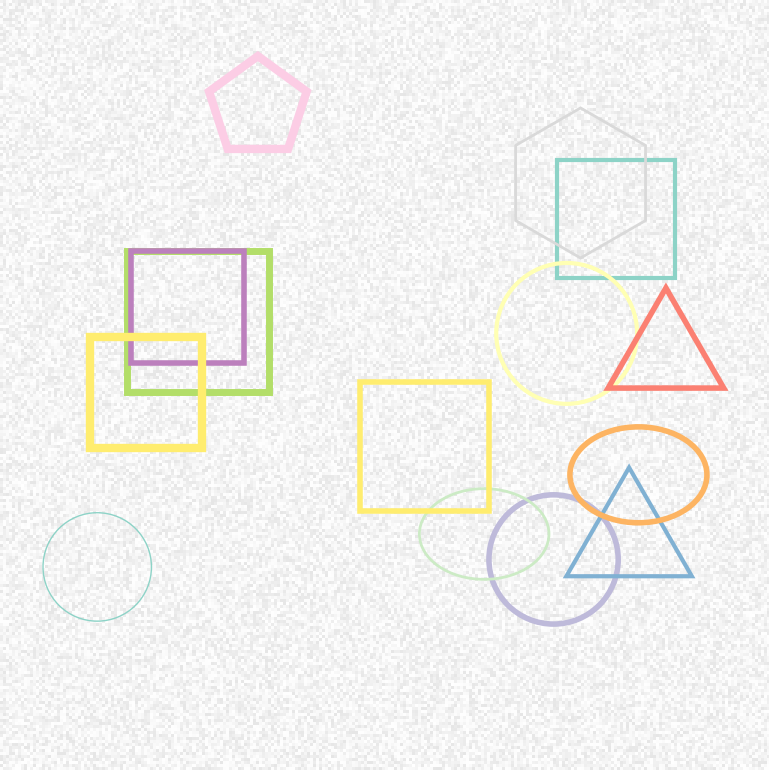[{"shape": "square", "thickness": 1.5, "radius": 0.38, "center": [0.8, 0.716]}, {"shape": "circle", "thickness": 0.5, "radius": 0.35, "center": [0.126, 0.264]}, {"shape": "circle", "thickness": 1.5, "radius": 0.46, "center": [0.736, 0.567]}, {"shape": "circle", "thickness": 2, "radius": 0.42, "center": [0.719, 0.273]}, {"shape": "triangle", "thickness": 2, "radius": 0.43, "center": [0.865, 0.539]}, {"shape": "triangle", "thickness": 1.5, "radius": 0.47, "center": [0.817, 0.299]}, {"shape": "oval", "thickness": 2, "radius": 0.44, "center": [0.829, 0.383]}, {"shape": "square", "thickness": 2.5, "radius": 0.46, "center": [0.257, 0.583]}, {"shape": "pentagon", "thickness": 3, "radius": 0.33, "center": [0.335, 0.86]}, {"shape": "hexagon", "thickness": 1, "radius": 0.49, "center": [0.754, 0.762]}, {"shape": "square", "thickness": 2, "radius": 0.37, "center": [0.243, 0.601]}, {"shape": "oval", "thickness": 1, "radius": 0.42, "center": [0.629, 0.306]}, {"shape": "square", "thickness": 2, "radius": 0.42, "center": [0.552, 0.42]}, {"shape": "square", "thickness": 3, "radius": 0.36, "center": [0.19, 0.491]}]